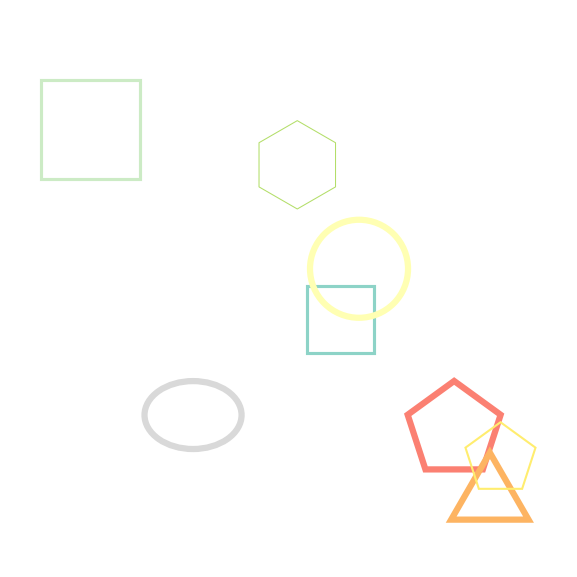[{"shape": "square", "thickness": 1.5, "radius": 0.29, "center": [0.59, 0.446]}, {"shape": "circle", "thickness": 3, "radius": 0.42, "center": [0.622, 0.534]}, {"shape": "pentagon", "thickness": 3, "radius": 0.42, "center": [0.786, 0.255]}, {"shape": "triangle", "thickness": 3, "radius": 0.39, "center": [0.848, 0.138]}, {"shape": "hexagon", "thickness": 0.5, "radius": 0.38, "center": [0.515, 0.714]}, {"shape": "oval", "thickness": 3, "radius": 0.42, "center": [0.334, 0.28]}, {"shape": "square", "thickness": 1.5, "radius": 0.43, "center": [0.157, 0.775]}, {"shape": "pentagon", "thickness": 1, "radius": 0.32, "center": [0.867, 0.204]}]